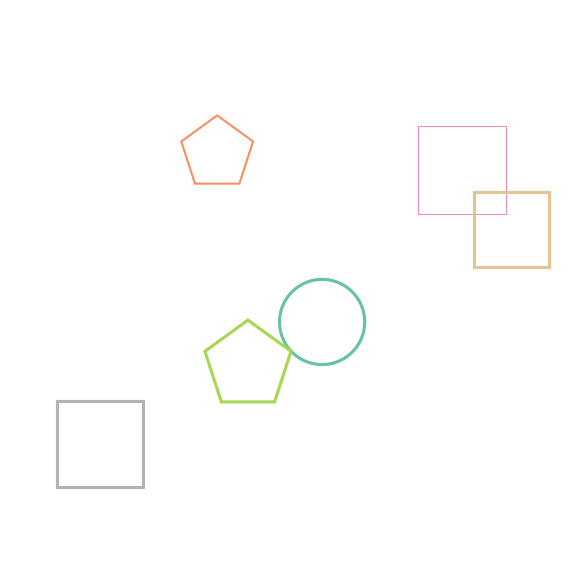[{"shape": "circle", "thickness": 1.5, "radius": 0.37, "center": [0.558, 0.442]}, {"shape": "pentagon", "thickness": 1, "radius": 0.33, "center": [0.376, 0.734]}, {"shape": "square", "thickness": 0.5, "radius": 0.38, "center": [0.801, 0.705]}, {"shape": "pentagon", "thickness": 1.5, "radius": 0.39, "center": [0.429, 0.367]}, {"shape": "square", "thickness": 1.5, "radius": 0.33, "center": [0.886, 0.602]}, {"shape": "square", "thickness": 1.5, "radius": 0.37, "center": [0.174, 0.23]}]